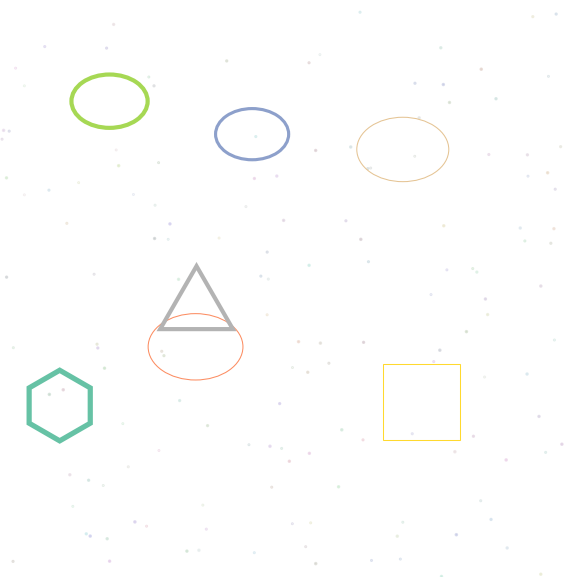[{"shape": "hexagon", "thickness": 2.5, "radius": 0.31, "center": [0.103, 0.297]}, {"shape": "oval", "thickness": 0.5, "radius": 0.41, "center": [0.339, 0.399]}, {"shape": "oval", "thickness": 1.5, "radius": 0.32, "center": [0.437, 0.767]}, {"shape": "oval", "thickness": 2, "radius": 0.33, "center": [0.19, 0.824]}, {"shape": "square", "thickness": 0.5, "radius": 0.33, "center": [0.73, 0.304]}, {"shape": "oval", "thickness": 0.5, "radius": 0.4, "center": [0.697, 0.74]}, {"shape": "triangle", "thickness": 2, "radius": 0.36, "center": [0.34, 0.466]}]